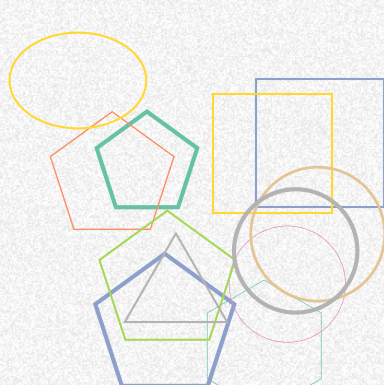[{"shape": "hexagon", "thickness": 0.5, "radius": 0.85, "center": [0.686, 0.102]}, {"shape": "pentagon", "thickness": 3, "radius": 0.69, "center": [0.382, 0.573]}, {"shape": "pentagon", "thickness": 1, "radius": 0.84, "center": [0.291, 0.541]}, {"shape": "pentagon", "thickness": 3, "radius": 0.95, "center": [0.428, 0.151]}, {"shape": "square", "thickness": 1.5, "radius": 0.83, "center": [0.832, 0.628]}, {"shape": "circle", "thickness": 0.5, "radius": 0.76, "center": [0.746, 0.262]}, {"shape": "pentagon", "thickness": 1.5, "radius": 0.93, "center": [0.435, 0.267]}, {"shape": "square", "thickness": 1.5, "radius": 0.78, "center": [0.708, 0.601]}, {"shape": "oval", "thickness": 1.5, "radius": 0.89, "center": [0.202, 0.791]}, {"shape": "circle", "thickness": 2, "radius": 0.87, "center": [0.825, 0.392]}, {"shape": "triangle", "thickness": 1.5, "radius": 0.77, "center": [0.457, 0.24]}, {"shape": "circle", "thickness": 3, "radius": 0.8, "center": [0.768, 0.348]}]